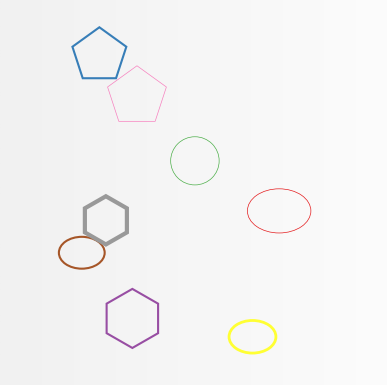[{"shape": "oval", "thickness": 0.5, "radius": 0.41, "center": [0.72, 0.452]}, {"shape": "pentagon", "thickness": 1.5, "radius": 0.37, "center": [0.256, 0.856]}, {"shape": "circle", "thickness": 0.5, "radius": 0.31, "center": [0.503, 0.582]}, {"shape": "hexagon", "thickness": 1.5, "radius": 0.38, "center": [0.342, 0.173]}, {"shape": "oval", "thickness": 2, "radius": 0.3, "center": [0.652, 0.125]}, {"shape": "oval", "thickness": 1.5, "radius": 0.3, "center": [0.211, 0.344]}, {"shape": "pentagon", "thickness": 0.5, "radius": 0.4, "center": [0.353, 0.749]}, {"shape": "hexagon", "thickness": 3, "radius": 0.31, "center": [0.273, 0.428]}]